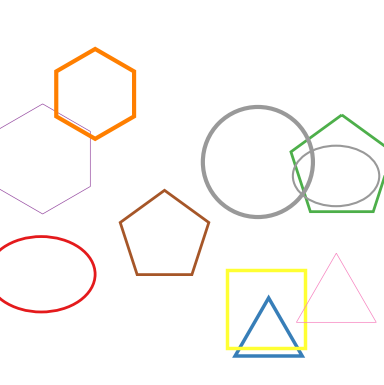[{"shape": "oval", "thickness": 2, "radius": 0.7, "center": [0.107, 0.288]}, {"shape": "triangle", "thickness": 2.5, "radius": 0.5, "center": [0.698, 0.126]}, {"shape": "pentagon", "thickness": 2, "radius": 0.69, "center": [0.888, 0.563]}, {"shape": "hexagon", "thickness": 0.5, "radius": 0.71, "center": [0.111, 0.587]}, {"shape": "hexagon", "thickness": 3, "radius": 0.58, "center": [0.247, 0.756]}, {"shape": "square", "thickness": 2.5, "radius": 0.51, "center": [0.691, 0.198]}, {"shape": "pentagon", "thickness": 2, "radius": 0.6, "center": [0.427, 0.385]}, {"shape": "triangle", "thickness": 0.5, "radius": 0.6, "center": [0.874, 0.223]}, {"shape": "circle", "thickness": 3, "radius": 0.71, "center": [0.67, 0.579]}, {"shape": "oval", "thickness": 1.5, "radius": 0.56, "center": [0.873, 0.543]}]